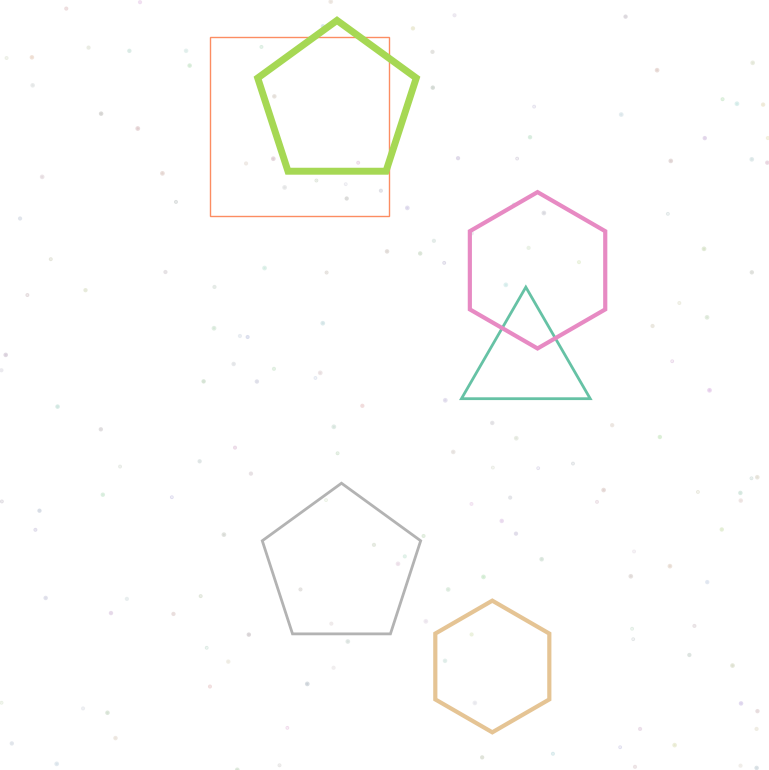[{"shape": "triangle", "thickness": 1, "radius": 0.48, "center": [0.683, 0.531]}, {"shape": "square", "thickness": 0.5, "radius": 0.58, "center": [0.389, 0.835]}, {"shape": "hexagon", "thickness": 1.5, "radius": 0.51, "center": [0.698, 0.649]}, {"shape": "pentagon", "thickness": 2.5, "radius": 0.54, "center": [0.438, 0.865]}, {"shape": "hexagon", "thickness": 1.5, "radius": 0.43, "center": [0.639, 0.134]}, {"shape": "pentagon", "thickness": 1, "radius": 0.54, "center": [0.443, 0.264]}]